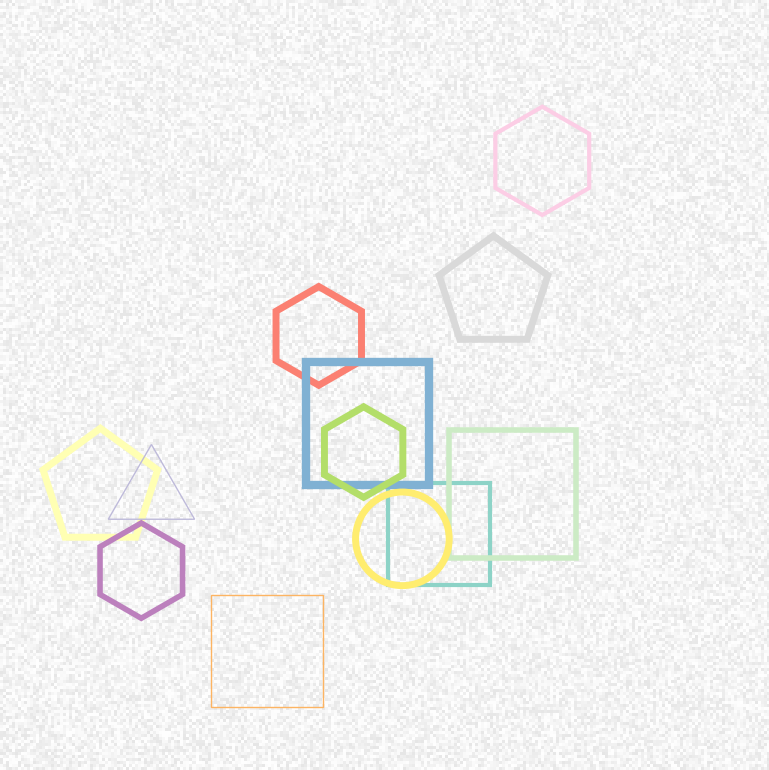[{"shape": "square", "thickness": 1.5, "radius": 0.33, "center": [0.57, 0.306]}, {"shape": "pentagon", "thickness": 2.5, "radius": 0.39, "center": [0.13, 0.366]}, {"shape": "triangle", "thickness": 0.5, "radius": 0.32, "center": [0.197, 0.358]}, {"shape": "hexagon", "thickness": 2.5, "radius": 0.32, "center": [0.414, 0.564]}, {"shape": "square", "thickness": 3, "radius": 0.4, "center": [0.477, 0.45]}, {"shape": "square", "thickness": 0.5, "radius": 0.36, "center": [0.347, 0.154]}, {"shape": "hexagon", "thickness": 2.5, "radius": 0.29, "center": [0.472, 0.413]}, {"shape": "hexagon", "thickness": 1.5, "radius": 0.35, "center": [0.704, 0.791]}, {"shape": "pentagon", "thickness": 2.5, "radius": 0.37, "center": [0.641, 0.619]}, {"shape": "hexagon", "thickness": 2, "radius": 0.31, "center": [0.183, 0.259]}, {"shape": "square", "thickness": 2, "radius": 0.41, "center": [0.665, 0.359]}, {"shape": "circle", "thickness": 2.5, "radius": 0.3, "center": [0.523, 0.3]}]